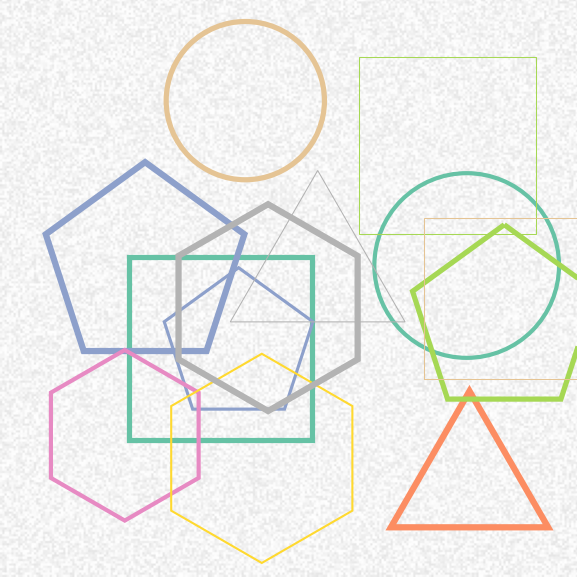[{"shape": "square", "thickness": 2.5, "radius": 0.79, "center": [0.382, 0.395]}, {"shape": "circle", "thickness": 2, "radius": 0.8, "center": [0.808, 0.539]}, {"shape": "triangle", "thickness": 3, "radius": 0.79, "center": [0.813, 0.165]}, {"shape": "pentagon", "thickness": 3, "radius": 0.9, "center": [0.251, 0.538]}, {"shape": "pentagon", "thickness": 1.5, "radius": 0.68, "center": [0.413, 0.4]}, {"shape": "hexagon", "thickness": 2, "radius": 0.74, "center": [0.216, 0.245]}, {"shape": "pentagon", "thickness": 2.5, "radius": 0.83, "center": [0.873, 0.443]}, {"shape": "square", "thickness": 0.5, "radius": 0.76, "center": [0.775, 0.747]}, {"shape": "hexagon", "thickness": 1, "radius": 0.91, "center": [0.453, 0.205]}, {"shape": "circle", "thickness": 2.5, "radius": 0.69, "center": [0.425, 0.825]}, {"shape": "square", "thickness": 0.5, "radius": 0.7, "center": [0.873, 0.482]}, {"shape": "hexagon", "thickness": 3, "radius": 0.9, "center": [0.464, 0.466]}, {"shape": "triangle", "thickness": 0.5, "radius": 0.87, "center": [0.55, 0.529]}]